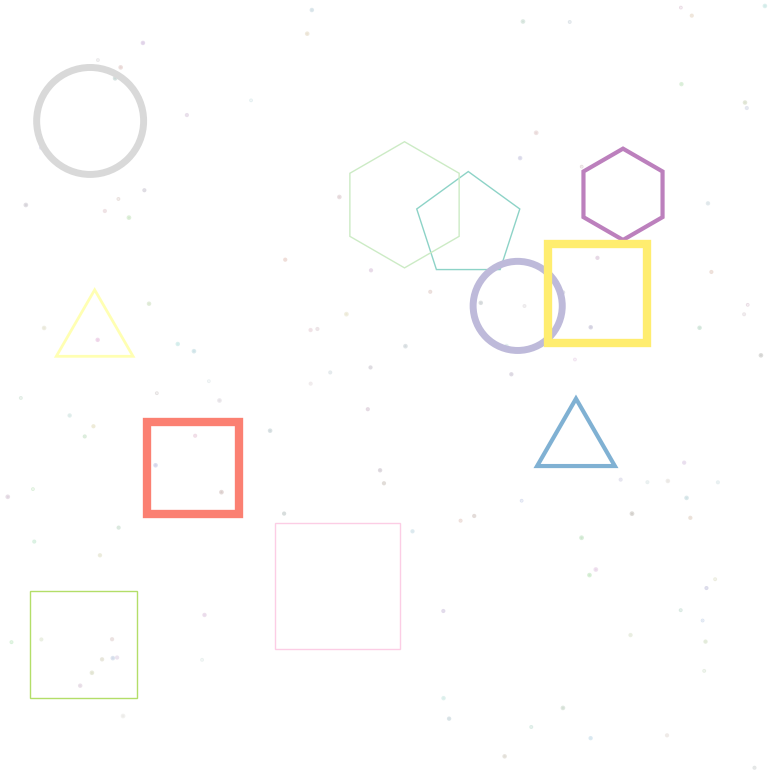[{"shape": "pentagon", "thickness": 0.5, "radius": 0.35, "center": [0.608, 0.707]}, {"shape": "triangle", "thickness": 1, "radius": 0.29, "center": [0.123, 0.566]}, {"shape": "circle", "thickness": 2.5, "radius": 0.29, "center": [0.672, 0.603]}, {"shape": "square", "thickness": 3, "radius": 0.3, "center": [0.251, 0.392]}, {"shape": "triangle", "thickness": 1.5, "radius": 0.29, "center": [0.748, 0.424]}, {"shape": "square", "thickness": 0.5, "radius": 0.35, "center": [0.109, 0.163]}, {"shape": "square", "thickness": 0.5, "radius": 0.41, "center": [0.439, 0.239]}, {"shape": "circle", "thickness": 2.5, "radius": 0.35, "center": [0.117, 0.843]}, {"shape": "hexagon", "thickness": 1.5, "radius": 0.3, "center": [0.809, 0.748]}, {"shape": "hexagon", "thickness": 0.5, "radius": 0.41, "center": [0.525, 0.734]}, {"shape": "square", "thickness": 3, "radius": 0.32, "center": [0.776, 0.619]}]